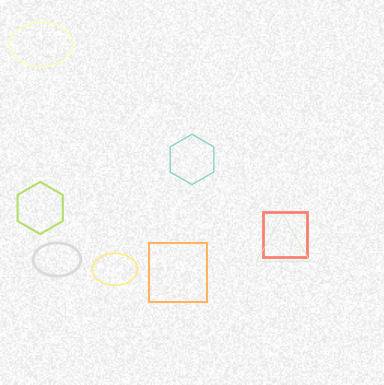[{"shape": "hexagon", "thickness": 1, "radius": 0.33, "center": [0.499, 0.586]}, {"shape": "oval", "thickness": 1, "radius": 0.41, "center": [0.107, 0.884]}, {"shape": "square", "thickness": 2, "radius": 0.29, "center": [0.74, 0.391]}, {"shape": "square", "thickness": 1.5, "radius": 0.38, "center": [0.463, 0.292]}, {"shape": "hexagon", "thickness": 1.5, "radius": 0.34, "center": [0.104, 0.46]}, {"shape": "oval", "thickness": 2, "radius": 0.31, "center": [0.148, 0.326]}, {"shape": "triangle", "thickness": 0.5, "radius": 0.4, "center": [0.735, 0.361]}, {"shape": "oval", "thickness": 1, "radius": 0.3, "center": [0.298, 0.3]}]